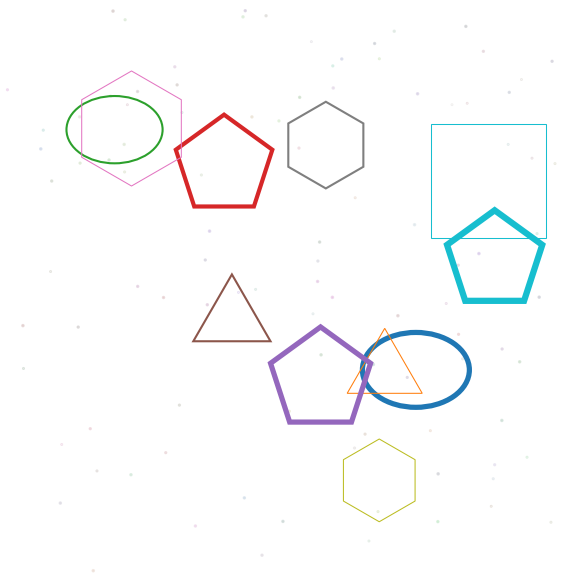[{"shape": "oval", "thickness": 2.5, "radius": 0.46, "center": [0.72, 0.359]}, {"shape": "triangle", "thickness": 0.5, "radius": 0.38, "center": [0.666, 0.356]}, {"shape": "oval", "thickness": 1, "radius": 0.42, "center": [0.198, 0.775]}, {"shape": "pentagon", "thickness": 2, "radius": 0.44, "center": [0.388, 0.713]}, {"shape": "pentagon", "thickness": 2.5, "radius": 0.46, "center": [0.555, 0.342]}, {"shape": "triangle", "thickness": 1, "radius": 0.39, "center": [0.402, 0.447]}, {"shape": "hexagon", "thickness": 0.5, "radius": 0.5, "center": [0.228, 0.777]}, {"shape": "hexagon", "thickness": 1, "radius": 0.38, "center": [0.564, 0.748]}, {"shape": "hexagon", "thickness": 0.5, "radius": 0.36, "center": [0.657, 0.167]}, {"shape": "pentagon", "thickness": 3, "radius": 0.43, "center": [0.857, 0.548]}, {"shape": "square", "thickness": 0.5, "radius": 0.5, "center": [0.846, 0.686]}]